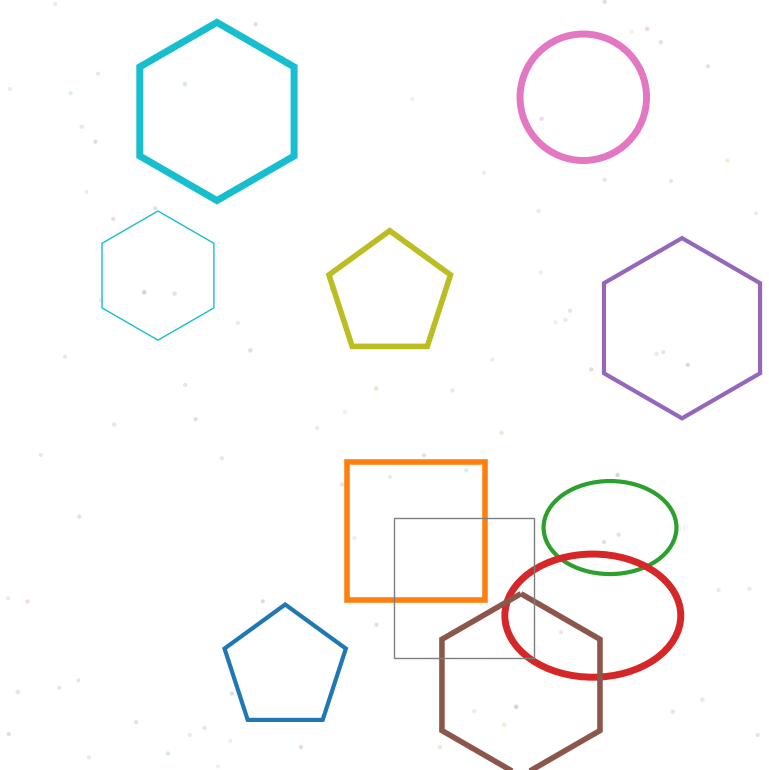[{"shape": "pentagon", "thickness": 1.5, "radius": 0.41, "center": [0.37, 0.132]}, {"shape": "square", "thickness": 2, "radius": 0.45, "center": [0.54, 0.31]}, {"shape": "oval", "thickness": 1.5, "radius": 0.43, "center": [0.792, 0.315]}, {"shape": "oval", "thickness": 2.5, "radius": 0.57, "center": [0.77, 0.2]}, {"shape": "hexagon", "thickness": 1.5, "radius": 0.59, "center": [0.886, 0.574]}, {"shape": "hexagon", "thickness": 2, "radius": 0.59, "center": [0.677, 0.11]}, {"shape": "circle", "thickness": 2.5, "radius": 0.41, "center": [0.758, 0.874]}, {"shape": "square", "thickness": 0.5, "radius": 0.45, "center": [0.603, 0.237]}, {"shape": "pentagon", "thickness": 2, "radius": 0.42, "center": [0.506, 0.617]}, {"shape": "hexagon", "thickness": 0.5, "radius": 0.42, "center": [0.205, 0.642]}, {"shape": "hexagon", "thickness": 2.5, "radius": 0.58, "center": [0.282, 0.855]}]